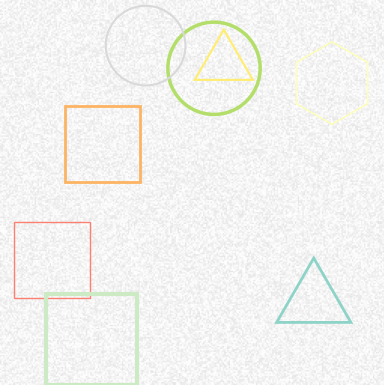[{"shape": "triangle", "thickness": 2, "radius": 0.56, "center": [0.815, 0.218]}, {"shape": "hexagon", "thickness": 1, "radius": 0.54, "center": [0.862, 0.784]}, {"shape": "square", "thickness": 1, "radius": 0.5, "center": [0.135, 0.324]}, {"shape": "square", "thickness": 2, "radius": 0.49, "center": [0.266, 0.626]}, {"shape": "circle", "thickness": 2.5, "radius": 0.6, "center": [0.556, 0.823]}, {"shape": "circle", "thickness": 1.5, "radius": 0.52, "center": [0.378, 0.881]}, {"shape": "square", "thickness": 3, "radius": 0.59, "center": [0.237, 0.119]}, {"shape": "triangle", "thickness": 1.5, "radius": 0.44, "center": [0.581, 0.836]}]